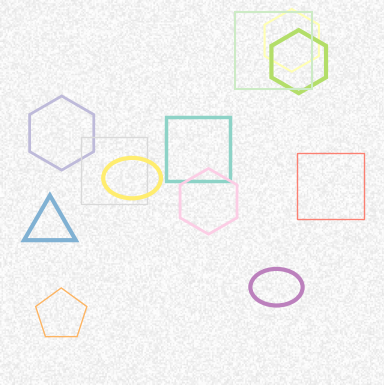[{"shape": "square", "thickness": 2.5, "radius": 0.41, "center": [0.514, 0.613]}, {"shape": "hexagon", "thickness": 1.5, "radius": 0.41, "center": [0.758, 0.895]}, {"shape": "hexagon", "thickness": 2, "radius": 0.48, "center": [0.16, 0.654]}, {"shape": "square", "thickness": 1, "radius": 0.43, "center": [0.858, 0.517]}, {"shape": "triangle", "thickness": 3, "radius": 0.39, "center": [0.13, 0.415]}, {"shape": "pentagon", "thickness": 1, "radius": 0.35, "center": [0.159, 0.182]}, {"shape": "hexagon", "thickness": 3, "radius": 0.41, "center": [0.776, 0.84]}, {"shape": "hexagon", "thickness": 2, "radius": 0.43, "center": [0.542, 0.477]}, {"shape": "square", "thickness": 1, "radius": 0.43, "center": [0.296, 0.557]}, {"shape": "oval", "thickness": 3, "radius": 0.34, "center": [0.718, 0.254]}, {"shape": "square", "thickness": 1.5, "radius": 0.5, "center": [0.711, 0.87]}, {"shape": "oval", "thickness": 3, "radius": 0.37, "center": [0.343, 0.537]}]